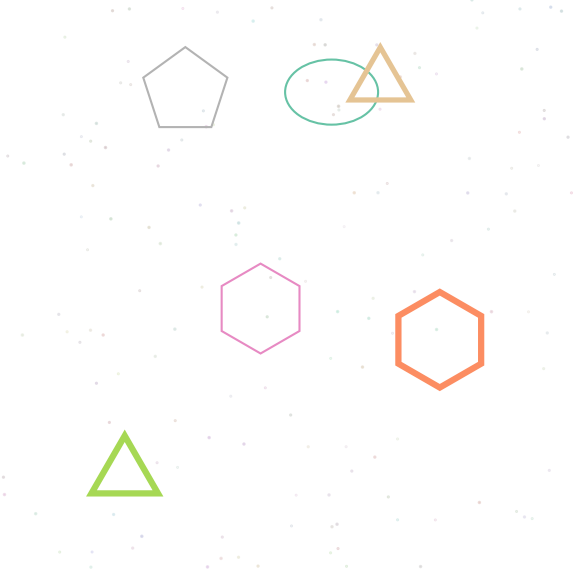[{"shape": "oval", "thickness": 1, "radius": 0.4, "center": [0.574, 0.84]}, {"shape": "hexagon", "thickness": 3, "radius": 0.41, "center": [0.762, 0.411]}, {"shape": "hexagon", "thickness": 1, "radius": 0.39, "center": [0.451, 0.465]}, {"shape": "triangle", "thickness": 3, "radius": 0.33, "center": [0.216, 0.178]}, {"shape": "triangle", "thickness": 2.5, "radius": 0.3, "center": [0.659, 0.856]}, {"shape": "pentagon", "thickness": 1, "radius": 0.38, "center": [0.321, 0.841]}]